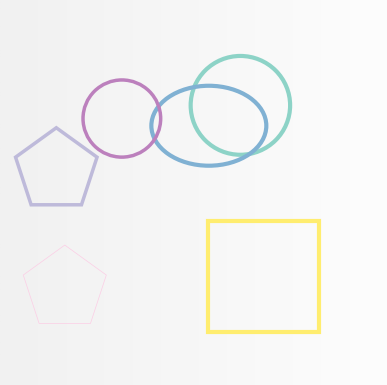[{"shape": "circle", "thickness": 3, "radius": 0.64, "center": [0.62, 0.726]}, {"shape": "pentagon", "thickness": 2.5, "radius": 0.55, "center": [0.145, 0.558]}, {"shape": "oval", "thickness": 3, "radius": 0.74, "center": [0.539, 0.673]}, {"shape": "pentagon", "thickness": 0.5, "radius": 0.56, "center": [0.167, 0.251]}, {"shape": "circle", "thickness": 2.5, "radius": 0.5, "center": [0.314, 0.692]}, {"shape": "square", "thickness": 3, "radius": 0.72, "center": [0.68, 0.282]}]